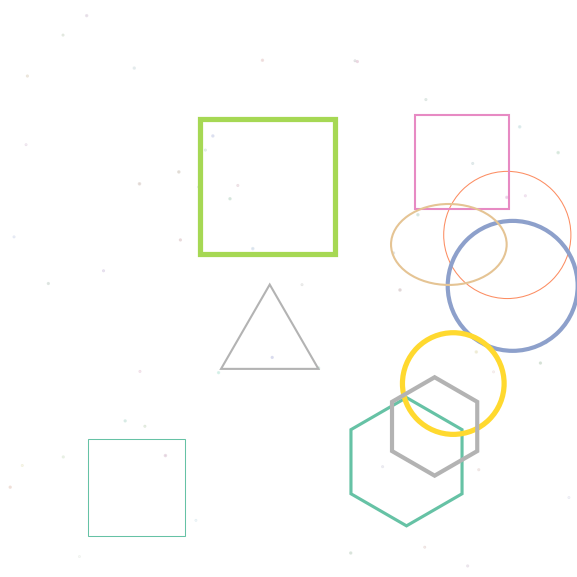[{"shape": "hexagon", "thickness": 1.5, "radius": 0.56, "center": [0.704, 0.2]}, {"shape": "square", "thickness": 0.5, "radius": 0.42, "center": [0.236, 0.154]}, {"shape": "circle", "thickness": 0.5, "radius": 0.55, "center": [0.878, 0.592]}, {"shape": "circle", "thickness": 2, "radius": 0.56, "center": [0.888, 0.504]}, {"shape": "square", "thickness": 1, "radius": 0.41, "center": [0.8, 0.719]}, {"shape": "square", "thickness": 2.5, "radius": 0.58, "center": [0.463, 0.676]}, {"shape": "circle", "thickness": 2.5, "radius": 0.44, "center": [0.785, 0.335]}, {"shape": "oval", "thickness": 1, "radius": 0.5, "center": [0.777, 0.576]}, {"shape": "hexagon", "thickness": 2, "radius": 0.43, "center": [0.753, 0.261]}, {"shape": "triangle", "thickness": 1, "radius": 0.49, "center": [0.467, 0.409]}]